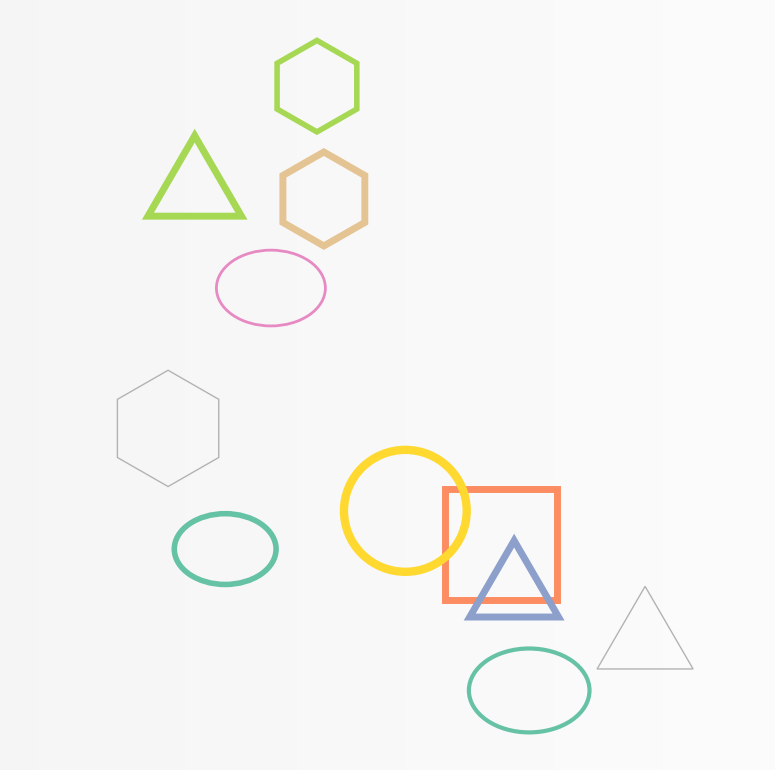[{"shape": "oval", "thickness": 1.5, "radius": 0.39, "center": [0.683, 0.103]}, {"shape": "oval", "thickness": 2, "radius": 0.33, "center": [0.291, 0.287]}, {"shape": "square", "thickness": 2.5, "radius": 0.36, "center": [0.647, 0.293]}, {"shape": "triangle", "thickness": 2.5, "radius": 0.33, "center": [0.663, 0.232]}, {"shape": "oval", "thickness": 1, "radius": 0.35, "center": [0.35, 0.626]}, {"shape": "triangle", "thickness": 2.5, "radius": 0.35, "center": [0.251, 0.754]}, {"shape": "hexagon", "thickness": 2, "radius": 0.3, "center": [0.409, 0.888]}, {"shape": "circle", "thickness": 3, "radius": 0.4, "center": [0.523, 0.337]}, {"shape": "hexagon", "thickness": 2.5, "radius": 0.31, "center": [0.418, 0.742]}, {"shape": "hexagon", "thickness": 0.5, "radius": 0.38, "center": [0.217, 0.444]}, {"shape": "triangle", "thickness": 0.5, "radius": 0.36, "center": [0.832, 0.167]}]